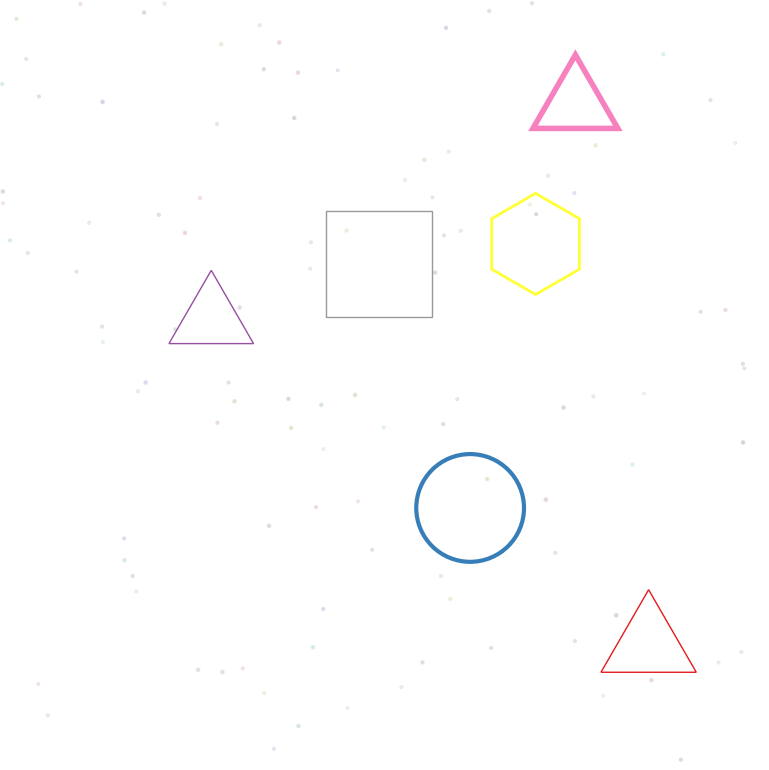[{"shape": "triangle", "thickness": 0.5, "radius": 0.36, "center": [0.842, 0.163]}, {"shape": "circle", "thickness": 1.5, "radius": 0.35, "center": [0.611, 0.34]}, {"shape": "triangle", "thickness": 0.5, "radius": 0.32, "center": [0.274, 0.585]}, {"shape": "hexagon", "thickness": 1, "radius": 0.33, "center": [0.696, 0.683]}, {"shape": "triangle", "thickness": 2, "radius": 0.32, "center": [0.747, 0.865]}, {"shape": "square", "thickness": 0.5, "radius": 0.34, "center": [0.492, 0.657]}]